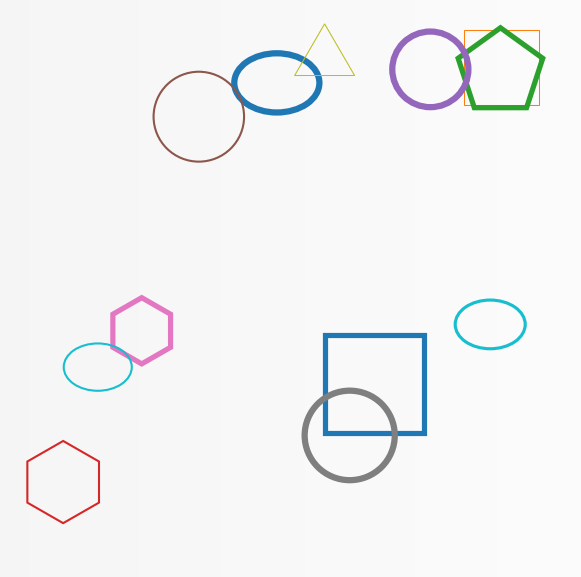[{"shape": "oval", "thickness": 3, "radius": 0.37, "center": [0.476, 0.856]}, {"shape": "square", "thickness": 2.5, "radius": 0.43, "center": [0.645, 0.334]}, {"shape": "square", "thickness": 0.5, "radius": 0.33, "center": [0.863, 0.883]}, {"shape": "pentagon", "thickness": 2.5, "radius": 0.38, "center": [0.861, 0.875]}, {"shape": "hexagon", "thickness": 1, "radius": 0.36, "center": [0.109, 0.164]}, {"shape": "circle", "thickness": 3, "radius": 0.33, "center": [0.74, 0.879]}, {"shape": "circle", "thickness": 1, "radius": 0.39, "center": [0.342, 0.797]}, {"shape": "hexagon", "thickness": 2.5, "radius": 0.29, "center": [0.244, 0.426]}, {"shape": "circle", "thickness": 3, "radius": 0.39, "center": [0.602, 0.245]}, {"shape": "triangle", "thickness": 0.5, "radius": 0.3, "center": [0.558, 0.898]}, {"shape": "oval", "thickness": 1, "radius": 0.29, "center": [0.168, 0.363]}, {"shape": "oval", "thickness": 1.5, "radius": 0.3, "center": [0.843, 0.437]}]